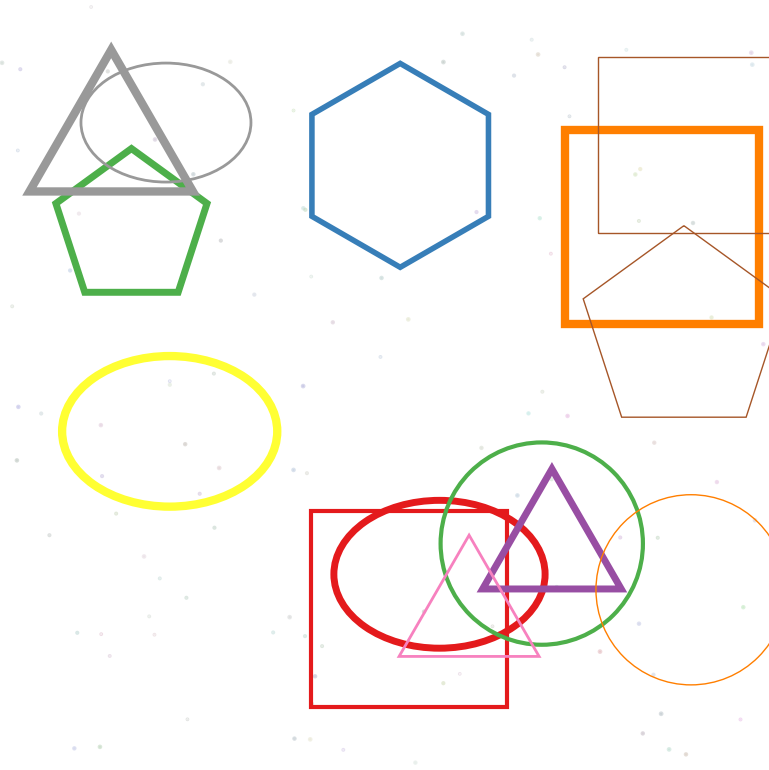[{"shape": "square", "thickness": 1.5, "radius": 0.64, "center": [0.531, 0.209]}, {"shape": "oval", "thickness": 2.5, "radius": 0.69, "center": [0.571, 0.254]}, {"shape": "hexagon", "thickness": 2, "radius": 0.66, "center": [0.52, 0.785]}, {"shape": "pentagon", "thickness": 2.5, "radius": 0.52, "center": [0.171, 0.704]}, {"shape": "circle", "thickness": 1.5, "radius": 0.66, "center": [0.704, 0.294]}, {"shape": "triangle", "thickness": 2.5, "radius": 0.52, "center": [0.717, 0.287]}, {"shape": "circle", "thickness": 0.5, "radius": 0.62, "center": [0.897, 0.234]}, {"shape": "square", "thickness": 3, "radius": 0.63, "center": [0.86, 0.706]}, {"shape": "oval", "thickness": 3, "radius": 0.7, "center": [0.22, 0.44]}, {"shape": "square", "thickness": 0.5, "radius": 0.57, "center": [0.891, 0.812]}, {"shape": "pentagon", "thickness": 0.5, "radius": 0.69, "center": [0.888, 0.569]}, {"shape": "triangle", "thickness": 1, "radius": 0.52, "center": [0.609, 0.2]}, {"shape": "triangle", "thickness": 3, "radius": 0.61, "center": [0.144, 0.813]}, {"shape": "oval", "thickness": 1, "radius": 0.55, "center": [0.216, 0.841]}]